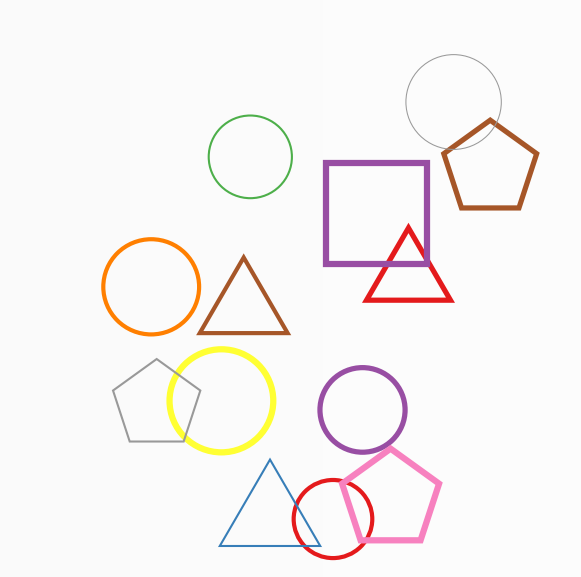[{"shape": "triangle", "thickness": 2.5, "radius": 0.42, "center": [0.703, 0.521]}, {"shape": "circle", "thickness": 2, "radius": 0.34, "center": [0.573, 0.1]}, {"shape": "triangle", "thickness": 1, "radius": 0.5, "center": [0.465, 0.104]}, {"shape": "circle", "thickness": 1, "radius": 0.36, "center": [0.431, 0.728]}, {"shape": "square", "thickness": 3, "radius": 0.44, "center": [0.648, 0.629]}, {"shape": "circle", "thickness": 2.5, "radius": 0.37, "center": [0.624, 0.289]}, {"shape": "circle", "thickness": 2, "radius": 0.41, "center": [0.26, 0.502]}, {"shape": "circle", "thickness": 3, "radius": 0.45, "center": [0.381, 0.305]}, {"shape": "pentagon", "thickness": 2.5, "radius": 0.42, "center": [0.843, 0.707]}, {"shape": "triangle", "thickness": 2, "radius": 0.44, "center": [0.419, 0.466]}, {"shape": "pentagon", "thickness": 3, "radius": 0.44, "center": [0.672, 0.135]}, {"shape": "pentagon", "thickness": 1, "radius": 0.39, "center": [0.27, 0.298]}, {"shape": "circle", "thickness": 0.5, "radius": 0.41, "center": [0.78, 0.822]}]